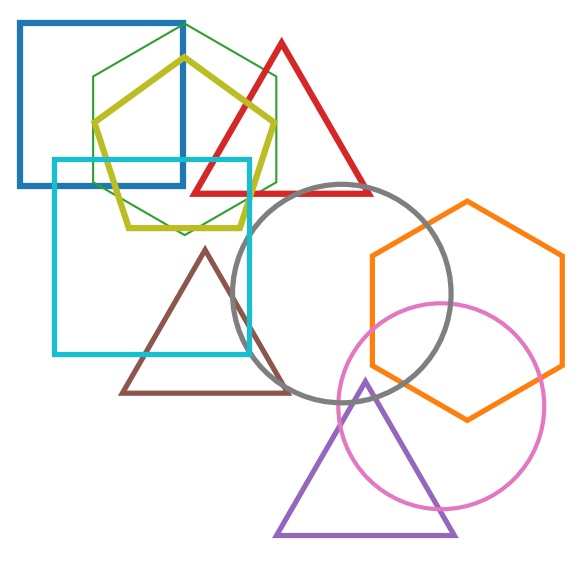[{"shape": "square", "thickness": 3, "radius": 0.71, "center": [0.175, 0.819]}, {"shape": "hexagon", "thickness": 2.5, "radius": 0.95, "center": [0.809, 0.461]}, {"shape": "hexagon", "thickness": 1, "radius": 0.92, "center": [0.32, 0.775]}, {"shape": "triangle", "thickness": 3, "radius": 0.87, "center": [0.488, 0.751]}, {"shape": "triangle", "thickness": 2.5, "radius": 0.89, "center": [0.633, 0.161]}, {"shape": "triangle", "thickness": 2.5, "radius": 0.83, "center": [0.355, 0.401]}, {"shape": "circle", "thickness": 2, "radius": 0.89, "center": [0.764, 0.296]}, {"shape": "circle", "thickness": 2.5, "radius": 0.95, "center": [0.592, 0.491]}, {"shape": "pentagon", "thickness": 3, "radius": 0.82, "center": [0.319, 0.737]}, {"shape": "square", "thickness": 2.5, "radius": 0.84, "center": [0.263, 0.554]}]